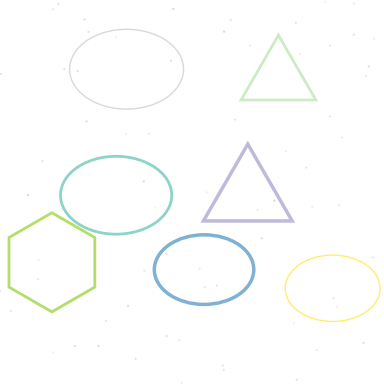[{"shape": "oval", "thickness": 2, "radius": 0.72, "center": [0.302, 0.493]}, {"shape": "triangle", "thickness": 2.5, "radius": 0.67, "center": [0.644, 0.493]}, {"shape": "oval", "thickness": 2.5, "radius": 0.65, "center": [0.53, 0.3]}, {"shape": "hexagon", "thickness": 2, "radius": 0.64, "center": [0.135, 0.319]}, {"shape": "oval", "thickness": 1, "radius": 0.74, "center": [0.329, 0.82]}, {"shape": "triangle", "thickness": 2, "radius": 0.56, "center": [0.723, 0.796]}, {"shape": "oval", "thickness": 1, "radius": 0.62, "center": [0.864, 0.251]}]